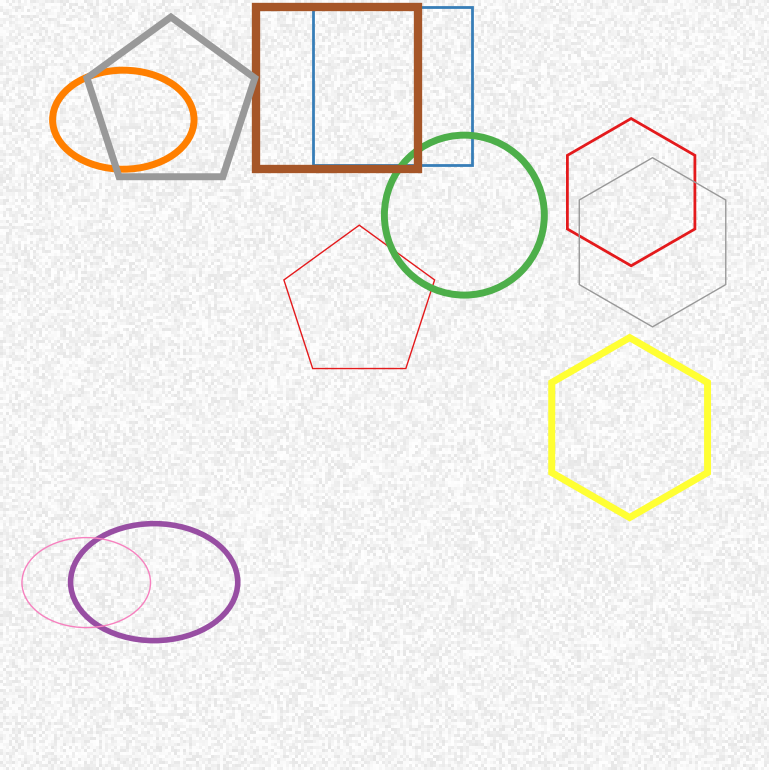[{"shape": "hexagon", "thickness": 1, "radius": 0.48, "center": [0.82, 0.75]}, {"shape": "pentagon", "thickness": 0.5, "radius": 0.51, "center": [0.467, 0.605]}, {"shape": "square", "thickness": 1, "radius": 0.51, "center": [0.51, 0.889]}, {"shape": "circle", "thickness": 2.5, "radius": 0.52, "center": [0.603, 0.721]}, {"shape": "oval", "thickness": 2, "radius": 0.54, "center": [0.2, 0.244]}, {"shape": "oval", "thickness": 2.5, "radius": 0.46, "center": [0.16, 0.845]}, {"shape": "hexagon", "thickness": 2.5, "radius": 0.58, "center": [0.818, 0.445]}, {"shape": "square", "thickness": 3, "radius": 0.53, "center": [0.438, 0.885]}, {"shape": "oval", "thickness": 0.5, "radius": 0.42, "center": [0.112, 0.243]}, {"shape": "pentagon", "thickness": 2.5, "radius": 0.57, "center": [0.222, 0.863]}, {"shape": "hexagon", "thickness": 0.5, "radius": 0.55, "center": [0.847, 0.685]}]